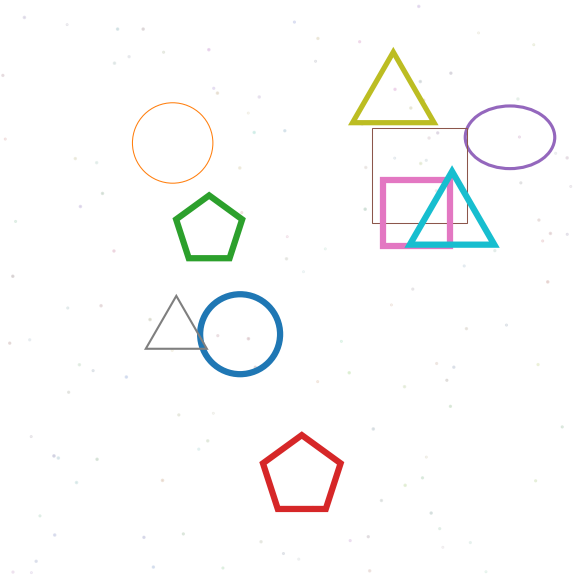[{"shape": "circle", "thickness": 3, "radius": 0.35, "center": [0.416, 0.42]}, {"shape": "circle", "thickness": 0.5, "radius": 0.35, "center": [0.299, 0.752]}, {"shape": "pentagon", "thickness": 3, "radius": 0.3, "center": [0.362, 0.601]}, {"shape": "pentagon", "thickness": 3, "radius": 0.35, "center": [0.523, 0.175]}, {"shape": "oval", "thickness": 1.5, "radius": 0.39, "center": [0.883, 0.761]}, {"shape": "square", "thickness": 0.5, "radius": 0.41, "center": [0.726, 0.695]}, {"shape": "square", "thickness": 3, "radius": 0.29, "center": [0.722, 0.63]}, {"shape": "triangle", "thickness": 1, "radius": 0.31, "center": [0.305, 0.426]}, {"shape": "triangle", "thickness": 2.5, "radius": 0.41, "center": [0.681, 0.827]}, {"shape": "triangle", "thickness": 3, "radius": 0.42, "center": [0.783, 0.618]}]